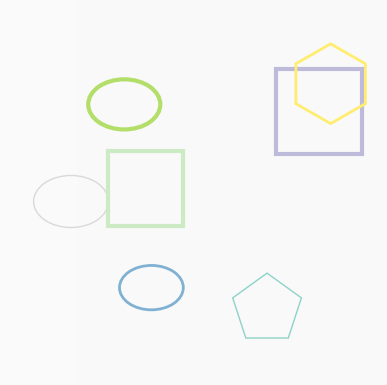[{"shape": "pentagon", "thickness": 1, "radius": 0.47, "center": [0.689, 0.197]}, {"shape": "square", "thickness": 3, "radius": 0.55, "center": [0.823, 0.711]}, {"shape": "oval", "thickness": 2, "radius": 0.41, "center": [0.391, 0.253]}, {"shape": "oval", "thickness": 3, "radius": 0.46, "center": [0.321, 0.729]}, {"shape": "oval", "thickness": 1, "radius": 0.48, "center": [0.183, 0.477]}, {"shape": "square", "thickness": 3, "radius": 0.49, "center": [0.375, 0.511]}, {"shape": "hexagon", "thickness": 2, "radius": 0.52, "center": [0.853, 0.783]}]